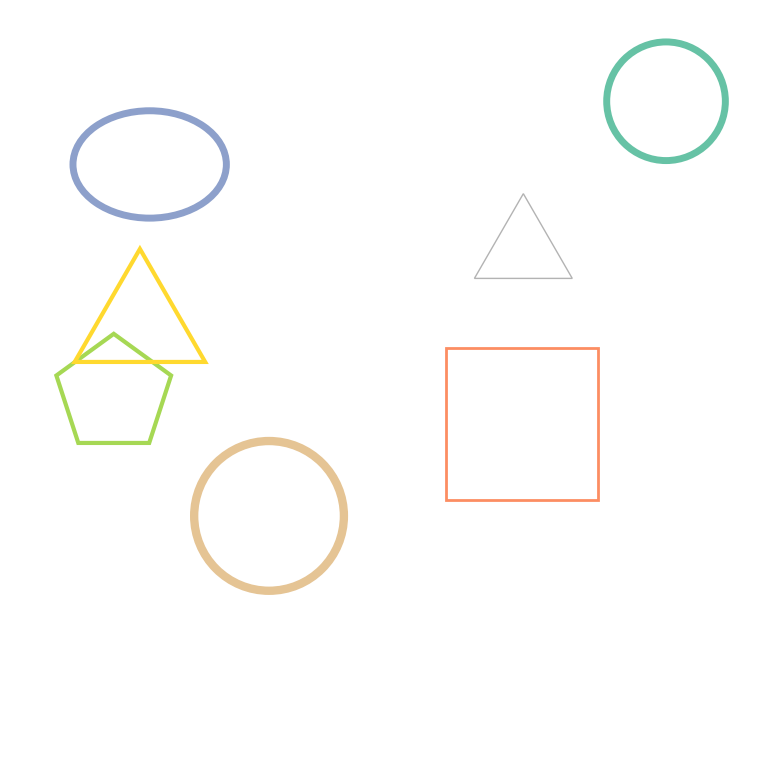[{"shape": "circle", "thickness": 2.5, "radius": 0.39, "center": [0.865, 0.868]}, {"shape": "square", "thickness": 1, "radius": 0.49, "center": [0.678, 0.449]}, {"shape": "oval", "thickness": 2.5, "radius": 0.5, "center": [0.194, 0.786]}, {"shape": "pentagon", "thickness": 1.5, "radius": 0.39, "center": [0.148, 0.488]}, {"shape": "triangle", "thickness": 1.5, "radius": 0.49, "center": [0.182, 0.579]}, {"shape": "circle", "thickness": 3, "radius": 0.49, "center": [0.349, 0.33]}, {"shape": "triangle", "thickness": 0.5, "radius": 0.37, "center": [0.68, 0.675]}]